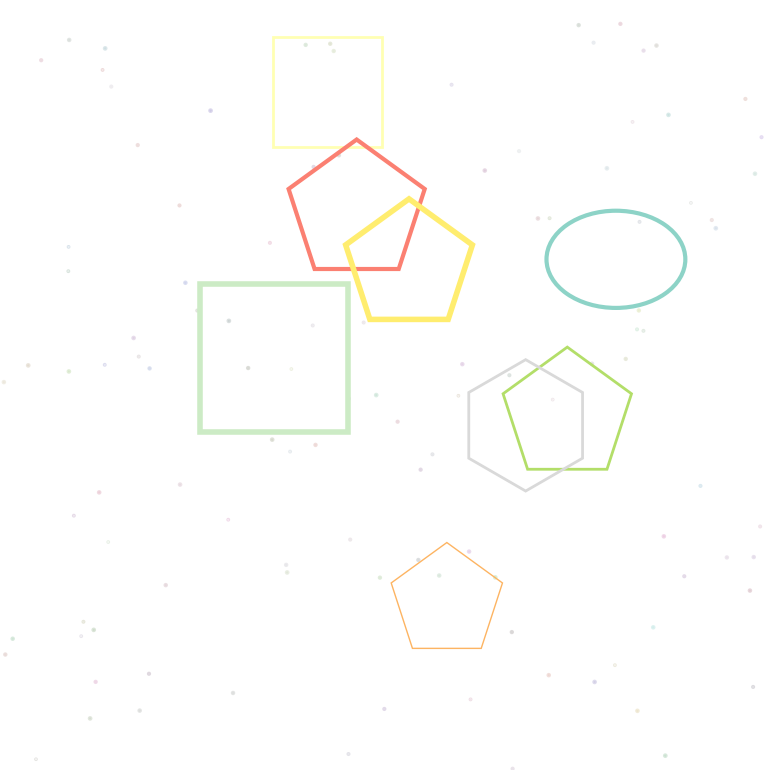[{"shape": "oval", "thickness": 1.5, "radius": 0.45, "center": [0.8, 0.663]}, {"shape": "square", "thickness": 1, "radius": 0.36, "center": [0.425, 0.881]}, {"shape": "pentagon", "thickness": 1.5, "radius": 0.46, "center": [0.463, 0.726]}, {"shape": "pentagon", "thickness": 0.5, "radius": 0.38, "center": [0.58, 0.219]}, {"shape": "pentagon", "thickness": 1, "radius": 0.44, "center": [0.737, 0.462]}, {"shape": "hexagon", "thickness": 1, "radius": 0.43, "center": [0.683, 0.448]}, {"shape": "square", "thickness": 2, "radius": 0.48, "center": [0.356, 0.535]}, {"shape": "pentagon", "thickness": 2, "radius": 0.43, "center": [0.531, 0.655]}]